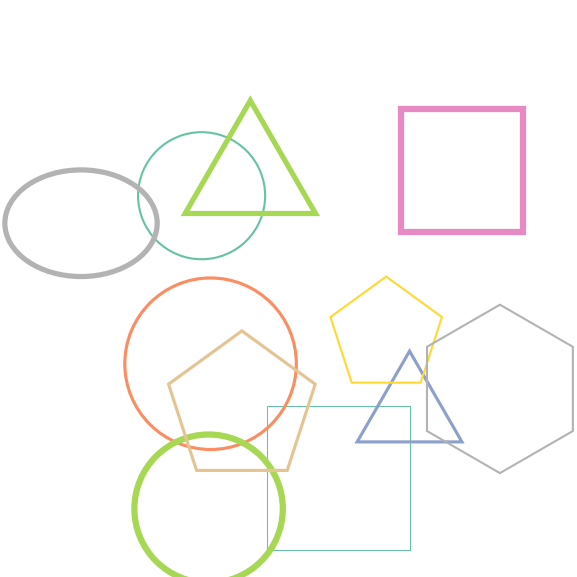[{"shape": "square", "thickness": 0.5, "radius": 0.62, "center": [0.586, 0.172]}, {"shape": "circle", "thickness": 1, "radius": 0.55, "center": [0.349, 0.66]}, {"shape": "circle", "thickness": 1.5, "radius": 0.74, "center": [0.365, 0.369]}, {"shape": "triangle", "thickness": 1.5, "radius": 0.52, "center": [0.709, 0.286]}, {"shape": "square", "thickness": 3, "radius": 0.53, "center": [0.8, 0.704]}, {"shape": "circle", "thickness": 3, "radius": 0.64, "center": [0.361, 0.118]}, {"shape": "triangle", "thickness": 2.5, "radius": 0.65, "center": [0.433, 0.695]}, {"shape": "pentagon", "thickness": 1, "radius": 0.51, "center": [0.669, 0.419]}, {"shape": "pentagon", "thickness": 1.5, "radius": 0.67, "center": [0.419, 0.293]}, {"shape": "oval", "thickness": 2.5, "radius": 0.66, "center": [0.14, 0.613]}, {"shape": "hexagon", "thickness": 1, "radius": 0.73, "center": [0.866, 0.326]}]